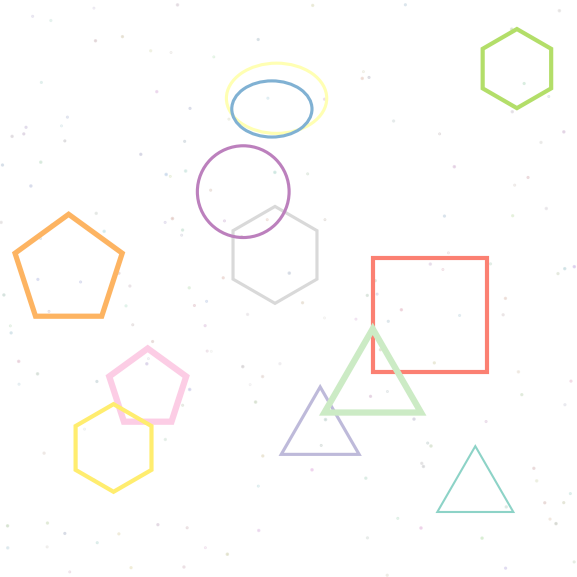[{"shape": "triangle", "thickness": 1, "radius": 0.38, "center": [0.823, 0.151]}, {"shape": "oval", "thickness": 1.5, "radius": 0.43, "center": [0.479, 0.829]}, {"shape": "triangle", "thickness": 1.5, "radius": 0.39, "center": [0.554, 0.251]}, {"shape": "square", "thickness": 2, "radius": 0.49, "center": [0.744, 0.453]}, {"shape": "oval", "thickness": 1.5, "radius": 0.35, "center": [0.471, 0.81]}, {"shape": "pentagon", "thickness": 2.5, "radius": 0.49, "center": [0.119, 0.531]}, {"shape": "hexagon", "thickness": 2, "radius": 0.34, "center": [0.895, 0.88]}, {"shape": "pentagon", "thickness": 3, "radius": 0.35, "center": [0.256, 0.326]}, {"shape": "hexagon", "thickness": 1.5, "radius": 0.42, "center": [0.476, 0.558]}, {"shape": "circle", "thickness": 1.5, "radius": 0.4, "center": [0.421, 0.667]}, {"shape": "triangle", "thickness": 3, "radius": 0.48, "center": [0.645, 0.333]}, {"shape": "hexagon", "thickness": 2, "radius": 0.38, "center": [0.197, 0.223]}]